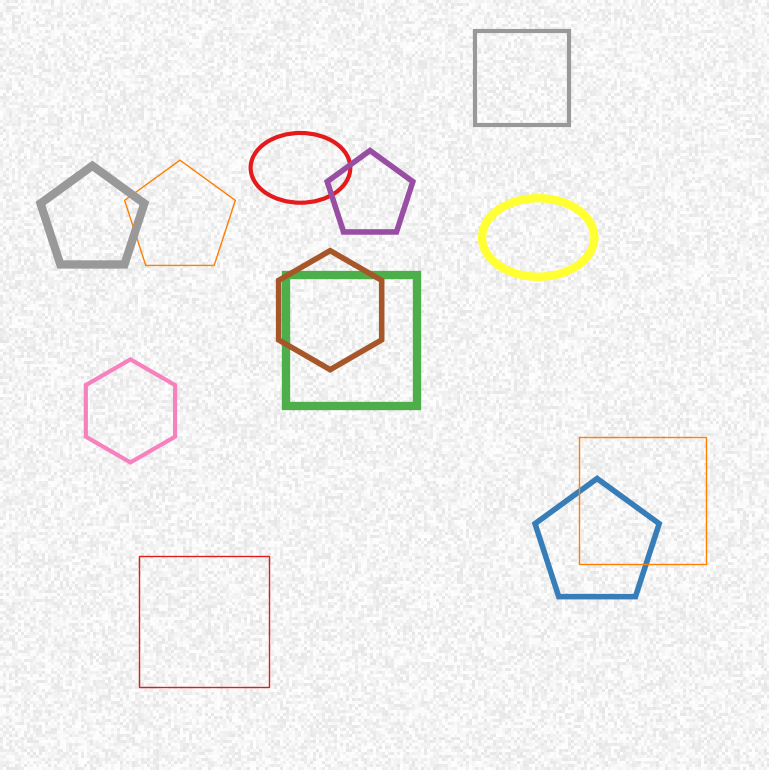[{"shape": "oval", "thickness": 1.5, "radius": 0.32, "center": [0.39, 0.782]}, {"shape": "square", "thickness": 0.5, "radius": 0.42, "center": [0.265, 0.193]}, {"shape": "pentagon", "thickness": 2, "radius": 0.42, "center": [0.775, 0.294]}, {"shape": "square", "thickness": 3, "radius": 0.43, "center": [0.456, 0.558]}, {"shape": "pentagon", "thickness": 2, "radius": 0.29, "center": [0.481, 0.746]}, {"shape": "square", "thickness": 0.5, "radius": 0.41, "center": [0.835, 0.35]}, {"shape": "pentagon", "thickness": 0.5, "radius": 0.38, "center": [0.234, 0.716]}, {"shape": "oval", "thickness": 3, "radius": 0.36, "center": [0.699, 0.692]}, {"shape": "hexagon", "thickness": 2, "radius": 0.39, "center": [0.429, 0.597]}, {"shape": "hexagon", "thickness": 1.5, "radius": 0.33, "center": [0.169, 0.466]}, {"shape": "square", "thickness": 1.5, "radius": 0.31, "center": [0.677, 0.899]}, {"shape": "pentagon", "thickness": 3, "radius": 0.35, "center": [0.12, 0.714]}]